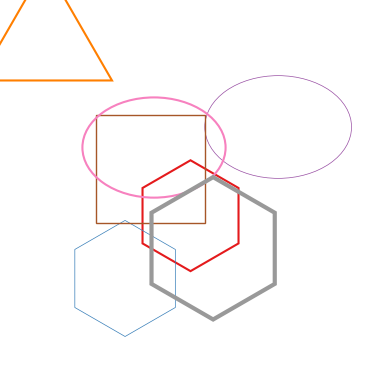[{"shape": "hexagon", "thickness": 1.5, "radius": 0.72, "center": [0.495, 0.44]}, {"shape": "hexagon", "thickness": 0.5, "radius": 0.75, "center": [0.325, 0.277]}, {"shape": "oval", "thickness": 0.5, "radius": 0.95, "center": [0.723, 0.67]}, {"shape": "triangle", "thickness": 1.5, "radius": 1.0, "center": [0.118, 0.891]}, {"shape": "square", "thickness": 1, "radius": 0.71, "center": [0.391, 0.561]}, {"shape": "oval", "thickness": 1.5, "radius": 0.93, "center": [0.4, 0.617]}, {"shape": "hexagon", "thickness": 3, "radius": 0.92, "center": [0.554, 0.355]}]